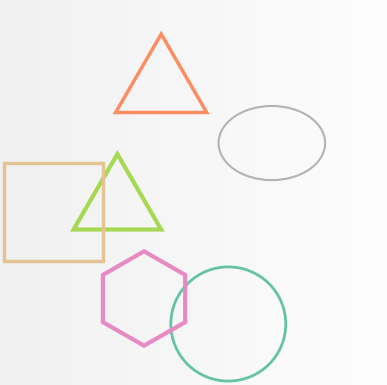[{"shape": "circle", "thickness": 2, "radius": 0.74, "center": [0.589, 0.158]}, {"shape": "triangle", "thickness": 2.5, "radius": 0.68, "center": [0.416, 0.776]}, {"shape": "hexagon", "thickness": 3, "radius": 0.61, "center": [0.372, 0.225]}, {"shape": "triangle", "thickness": 3, "radius": 0.65, "center": [0.303, 0.469]}, {"shape": "square", "thickness": 2.5, "radius": 0.64, "center": [0.138, 0.449]}, {"shape": "oval", "thickness": 1.5, "radius": 0.69, "center": [0.702, 0.628]}]